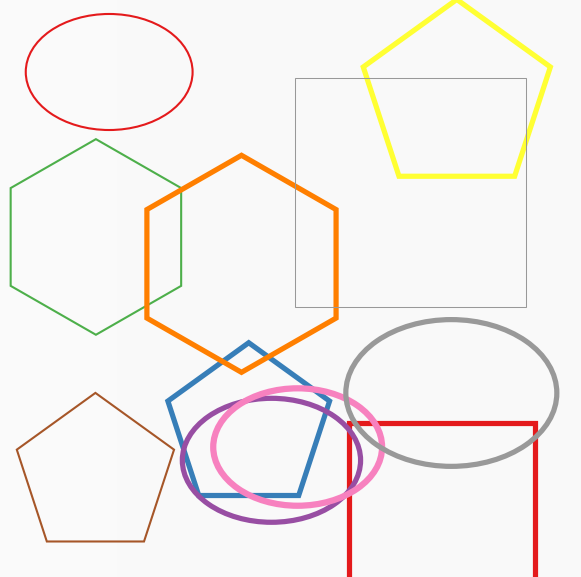[{"shape": "square", "thickness": 2.5, "radius": 0.8, "center": [0.76, 0.106]}, {"shape": "oval", "thickness": 1, "radius": 0.72, "center": [0.188, 0.874]}, {"shape": "pentagon", "thickness": 2.5, "radius": 0.73, "center": [0.428, 0.259]}, {"shape": "hexagon", "thickness": 1, "radius": 0.85, "center": [0.165, 0.589]}, {"shape": "oval", "thickness": 2.5, "radius": 0.77, "center": [0.467, 0.202]}, {"shape": "hexagon", "thickness": 2.5, "radius": 0.94, "center": [0.415, 0.542]}, {"shape": "pentagon", "thickness": 2.5, "radius": 0.85, "center": [0.786, 0.831]}, {"shape": "pentagon", "thickness": 1, "radius": 0.71, "center": [0.164, 0.177]}, {"shape": "oval", "thickness": 3, "radius": 0.73, "center": [0.512, 0.225]}, {"shape": "square", "thickness": 0.5, "radius": 0.99, "center": [0.706, 0.666]}, {"shape": "oval", "thickness": 2.5, "radius": 0.91, "center": [0.776, 0.319]}]